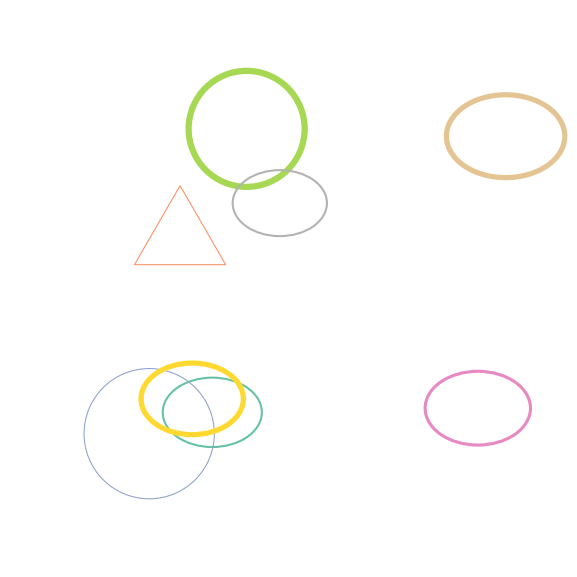[{"shape": "oval", "thickness": 1, "radius": 0.43, "center": [0.368, 0.285]}, {"shape": "triangle", "thickness": 0.5, "radius": 0.46, "center": [0.312, 0.586]}, {"shape": "circle", "thickness": 0.5, "radius": 0.56, "center": [0.258, 0.248]}, {"shape": "oval", "thickness": 1.5, "radius": 0.46, "center": [0.827, 0.292]}, {"shape": "circle", "thickness": 3, "radius": 0.5, "center": [0.427, 0.776]}, {"shape": "oval", "thickness": 2.5, "radius": 0.44, "center": [0.333, 0.308]}, {"shape": "oval", "thickness": 2.5, "radius": 0.51, "center": [0.876, 0.763]}, {"shape": "oval", "thickness": 1, "radius": 0.41, "center": [0.485, 0.647]}]